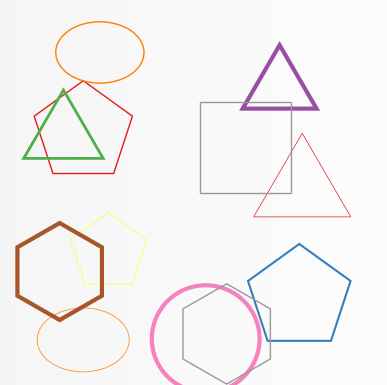[{"shape": "pentagon", "thickness": 1, "radius": 0.67, "center": [0.215, 0.657]}, {"shape": "triangle", "thickness": 0.5, "radius": 0.72, "center": [0.78, 0.509]}, {"shape": "pentagon", "thickness": 1.5, "radius": 0.7, "center": [0.772, 0.227]}, {"shape": "triangle", "thickness": 2, "radius": 0.59, "center": [0.164, 0.648]}, {"shape": "triangle", "thickness": 3, "radius": 0.55, "center": [0.722, 0.773]}, {"shape": "oval", "thickness": 0.5, "radius": 0.59, "center": [0.215, 0.117]}, {"shape": "oval", "thickness": 1, "radius": 0.57, "center": [0.258, 0.864]}, {"shape": "pentagon", "thickness": 0.5, "radius": 0.52, "center": [0.28, 0.345]}, {"shape": "hexagon", "thickness": 3, "radius": 0.63, "center": [0.154, 0.295]}, {"shape": "circle", "thickness": 3, "radius": 0.7, "center": [0.531, 0.12]}, {"shape": "hexagon", "thickness": 1, "radius": 0.65, "center": [0.585, 0.133]}, {"shape": "square", "thickness": 1, "radius": 0.59, "center": [0.634, 0.617]}]